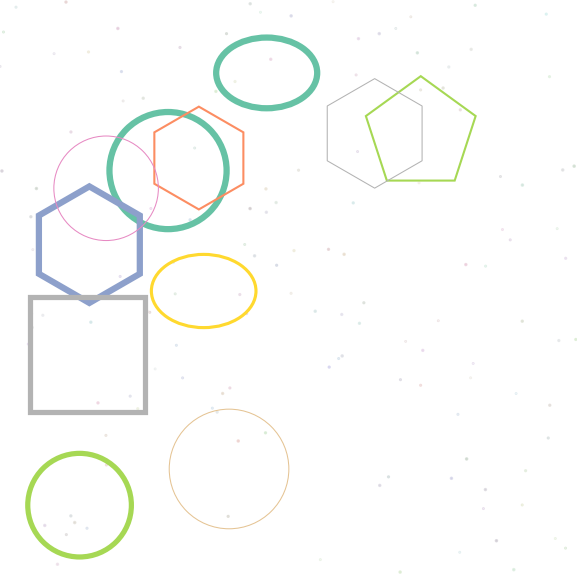[{"shape": "circle", "thickness": 3, "radius": 0.51, "center": [0.291, 0.704]}, {"shape": "oval", "thickness": 3, "radius": 0.44, "center": [0.462, 0.873]}, {"shape": "hexagon", "thickness": 1, "radius": 0.45, "center": [0.344, 0.725]}, {"shape": "hexagon", "thickness": 3, "radius": 0.5, "center": [0.155, 0.575]}, {"shape": "circle", "thickness": 0.5, "radius": 0.45, "center": [0.184, 0.673]}, {"shape": "pentagon", "thickness": 1, "radius": 0.5, "center": [0.729, 0.767]}, {"shape": "circle", "thickness": 2.5, "radius": 0.45, "center": [0.138, 0.124]}, {"shape": "oval", "thickness": 1.5, "radius": 0.45, "center": [0.353, 0.495]}, {"shape": "circle", "thickness": 0.5, "radius": 0.52, "center": [0.397, 0.187]}, {"shape": "hexagon", "thickness": 0.5, "radius": 0.47, "center": [0.649, 0.768]}, {"shape": "square", "thickness": 2.5, "radius": 0.5, "center": [0.152, 0.385]}]